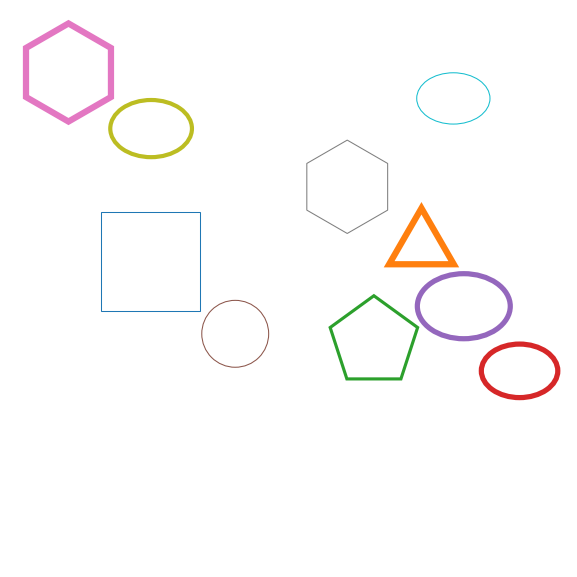[{"shape": "square", "thickness": 0.5, "radius": 0.43, "center": [0.26, 0.546]}, {"shape": "triangle", "thickness": 3, "radius": 0.32, "center": [0.73, 0.574]}, {"shape": "pentagon", "thickness": 1.5, "radius": 0.4, "center": [0.647, 0.407]}, {"shape": "oval", "thickness": 2.5, "radius": 0.33, "center": [0.9, 0.357]}, {"shape": "oval", "thickness": 2.5, "radius": 0.4, "center": [0.803, 0.469]}, {"shape": "circle", "thickness": 0.5, "radius": 0.29, "center": [0.407, 0.421]}, {"shape": "hexagon", "thickness": 3, "radius": 0.42, "center": [0.119, 0.874]}, {"shape": "hexagon", "thickness": 0.5, "radius": 0.4, "center": [0.601, 0.676]}, {"shape": "oval", "thickness": 2, "radius": 0.35, "center": [0.262, 0.776]}, {"shape": "oval", "thickness": 0.5, "radius": 0.32, "center": [0.785, 0.829]}]